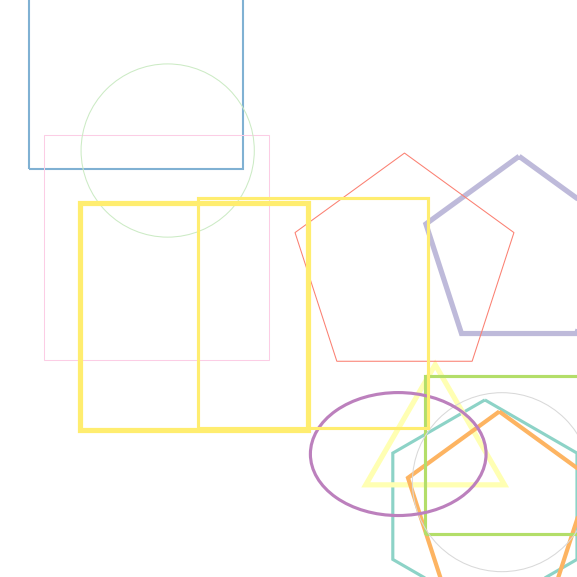[{"shape": "hexagon", "thickness": 1.5, "radius": 0.92, "center": [0.84, 0.123]}, {"shape": "triangle", "thickness": 2.5, "radius": 0.69, "center": [0.754, 0.229]}, {"shape": "pentagon", "thickness": 2.5, "radius": 0.85, "center": [0.899, 0.559]}, {"shape": "pentagon", "thickness": 0.5, "radius": 1.0, "center": [0.7, 0.535]}, {"shape": "square", "thickness": 1, "radius": 0.93, "center": [0.235, 0.893]}, {"shape": "pentagon", "thickness": 2, "radius": 0.83, "center": [0.865, 0.12]}, {"shape": "square", "thickness": 1.5, "radius": 0.68, "center": [0.872, 0.212]}, {"shape": "square", "thickness": 0.5, "radius": 0.97, "center": [0.272, 0.57]}, {"shape": "circle", "thickness": 0.5, "radius": 0.77, "center": [0.869, 0.164]}, {"shape": "oval", "thickness": 1.5, "radius": 0.76, "center": [0.69, 0.213]}, {"shape": "circle", "thickness": 0.5, "radius": 0.75, "center": [0.29, 0.738]}, {"shape": "square", "thickness": 2.5, "radius": 0.98, "center": [0.336, 0.451]}, {"shape": "square", "thickness": 1.5, "radius": 1.0, "center": [0.542, 0.457]}]